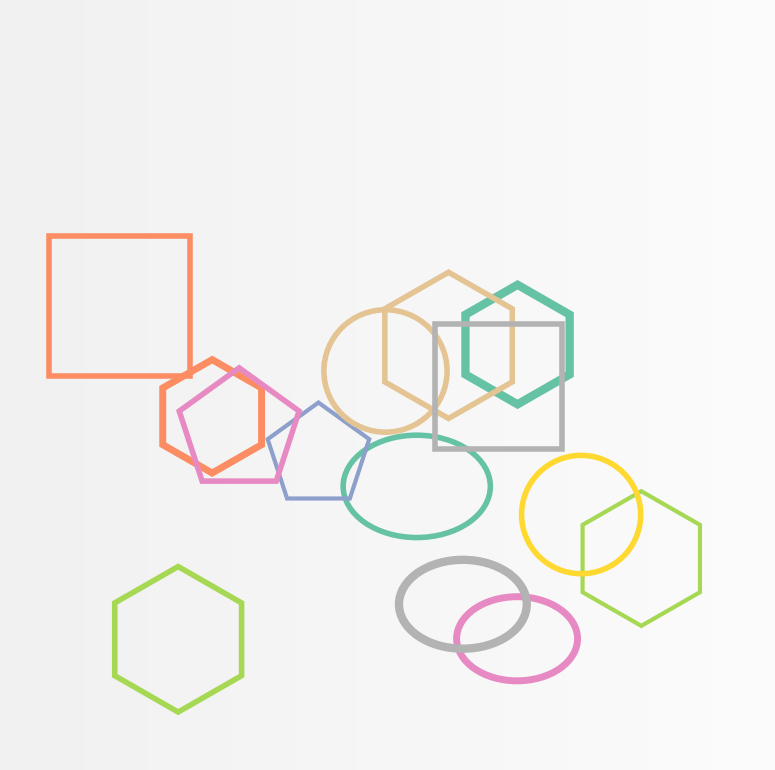[{"shape": "oval", "thickness": 2, "radius": 0.47, "center": [0.538, 0.368]}, {"shape": "hexagon", "thickness": 3, "radius": 0.39, "center": [0.668, 0.553]}, {"shape": "hexagon", "thickness": 2.5, "radius": 0.37, "center": [0.274, 0.459]}, {"shape": "square", "thickness": 2, "radius": 0.46, "center": [0.154, 0.603]}, {"shape": "pentagon", "thickness": 1.5, "radius": 0.34, "center": [0.411, 0.408]}, {"shape": "oval", "thickness": 2.5, "radius": 0.39, "center": [0.667, 0.17]}, {"shape": "pentagon", "thickness": 2, "radius": 0.41, "center": [0.309, 0.441]}, {"shape": "hexagon", "thickness": 1.5, "radius": 0.44, "center": [0.827, 0.275]}, {"shape": "hexagon", "thickness": 2, "radius": 0.47, "center": [0.23, 0.17]}, {"shape": "circle", "thickness": 2, "radius": 0.38, "center": [0.75, 0.332]}, {"shape": "hexagon", "thickness": 2, "radius": 0.47, "center": [0.579, 0.551]}, {"shape": "circle", "thickness": 2, "radius": 0.4, "center": [0.497, 0.518]}, {"shape": "square", "thickness": 2, "radius": 0.41, "center": [0.643, 0.498]}, {"shape": "oval", "thickness": 3, "radius": 0.41, "center": [0.597, 0.215]}]